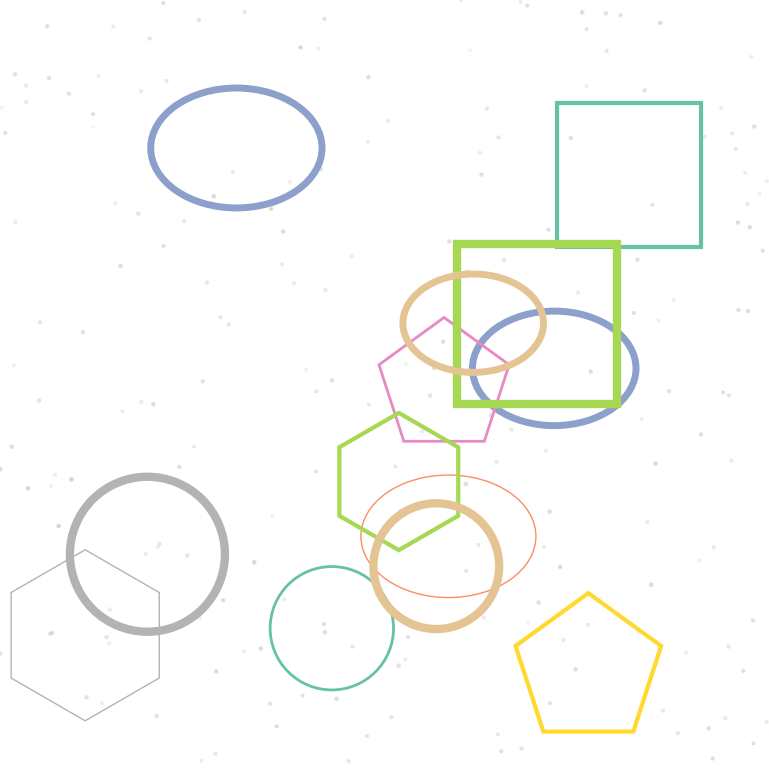[{"shape": "square", "thickness": 1.5, "radius": 0.47, "center": [0.816, 0.773]}, {"shape": "circle", "thickness": 1, "radius": 0.4, "center": [0.431, 0.184]}, {"shape": "oval", "thickness": 0.5, "radius": 0.57, "center": [0.582, 0.304]}, {"shape": "oval", "thickness": 2.5, "radius": 0.56, "center": [0.307, 0.808]}, {"shape": "oval", "thickness": 2.5, "radius": 0.53, "center": [0.72, 0.522]}, {"shape": "pentagon", "thickness": 1, "radius": 0.44, "center": [0.577, 0.499]}, {"shape": "hexagon", "thickness": 1.5, "radius": 0.45, "center": [0.518, 0.375]}, {"shape": "square", "thickness": 3, "radius": 0.52, "center": [0.697, 0.579]}, {"shape": "pentagon", "thickness": 1.5, "radius": 0.5, "center": [0.764, 0.13]}, {"shape": "oval", "thickness": 2.5, "radius": 0.46, "center": [0.615, 0.58]}, {"shape": "circle", "thickness": 3, "radius": 0.41, "center": [0.567, 0.265]}, {"shape": "circle", "thickness": 3, "radius": 0.5, "center": [0.191, 0.28]}, {"shape": "hexagon", "thickness": 0.5, "radius": 0.56, "center": [0.111, 0.175]}]